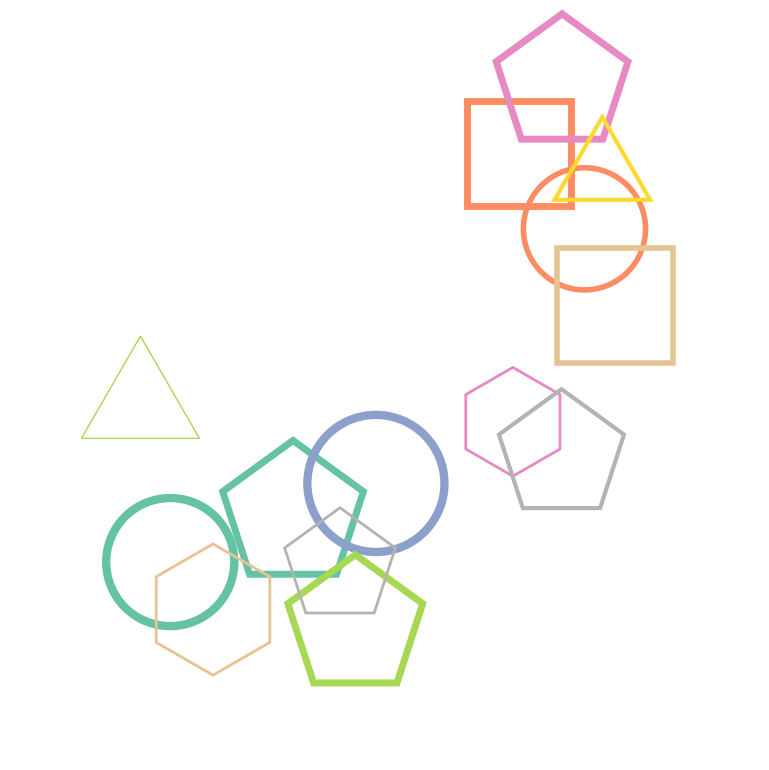[{"shape": "pentagon", "thickness": 2.5, "radius": 0.48, "center": [0.381, 0.332]}, {"shape": "circle", "thickness": 3, "radius": 0.42, "center": [0.221, 0.27]}, {"shape": "square", "thickness": 2.5, "radius": 0.34, "center": [0.674, 0.801]}, {"shape": "circle", "thickness": 2, "radius": 0.4, "center": [0.759, 0.703]}, {"shape": "circle", "thickness": 3, "radius": 0.45, "center": [0.488, 0.372]}, {"shape": "pentagon", "thickness": 2.5, "radius": 0.45, "center": [0.73, 0.892]}, {"shape": "hexagon", "thickness": 1, "radius": 0.35, "center": [0.666, 0.452]}, {"shape": "pentagon", "thickness": 2.5, "radius": 0.46, "center": [0.461, 0.188]}, {"shape": "triangle", "thickness": 0.5, "radius": 0.44, "center": [0.182, 0.475]}, {"shape": "triangle", "thickness": 1.5, "radius": 0.36, "center": [0.782, 0.776]}, {"shape": "hexagon", "thickness": 1, "radius": 0.43, "center": [0.277, 0.208]}, {"shape": "square", "thickness": 2, "radius": 0.37, "center": [0.798, 0.603]}, {"shape": "pentagon", "thickness": 1.5, "radius": 0.43, "center": [0.729, 0.409]}, {"shape": "pentagon", "thickness": 1, "radius": 0.38, "center": [0.442, 0.265]}]